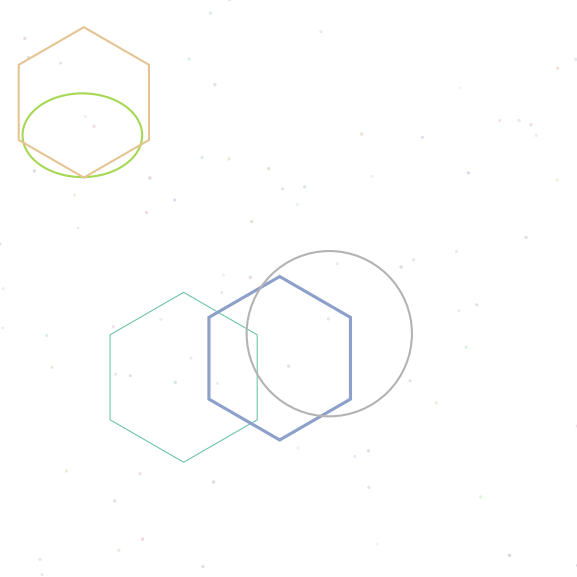[{"shape": "hexagon", "thickness": 0.5, "radius": 0.74, "center": [0.318, 0.346]}, {"shape": "hexagon", "thickness": 1.5, "radius": 0.71, "center": [0.484, 0.379]}, {"shape": "oval", "thickness": 1, "radius": 0.52, "center": [0.143, 0.765]}, {"shape": "hexagon", "thickness": 1, "radius": 0.65, "center": [0.145, 0.822]}, {"shape": "circle", "thickness": 1, "radius": 0.72, "center": [0.57, 0.421]}]